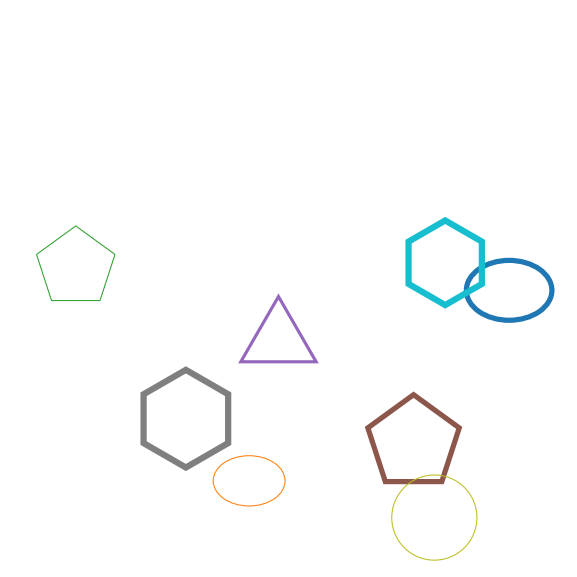[{"shape": "oval", "thickness": 2.5, "radius": 0.37, "center": [0.882, 0.496]}, {"shape": "oval", "thickness": 0.5, "radius": 0.31, "center": [0.431, 0.167]}, {"shape": "pentagon", "thickness": 0.5, "radius": 0.36, "center": [0.131, 0.536]}, {"shape": "triangle", "thickness": 1.5, "radius": 0.38, "center": [0.482, 0.41]}, {"shape": "pentagon", "thickness": 2.5, "radius": 0.42, "center": [0.716, 0.232]}, {"shape": "hexagon", "thickness": 3, "radius": 0.42, "center": [0.322, 0.274]}, {"shape": "circle", "thickness": 0.5, "radius": 0.37, "center": [0.752, 0.103]}, {"shape": "hexagon", "thickness": 3, "radius": 0.37, "center": [0.771, 0.544]}]